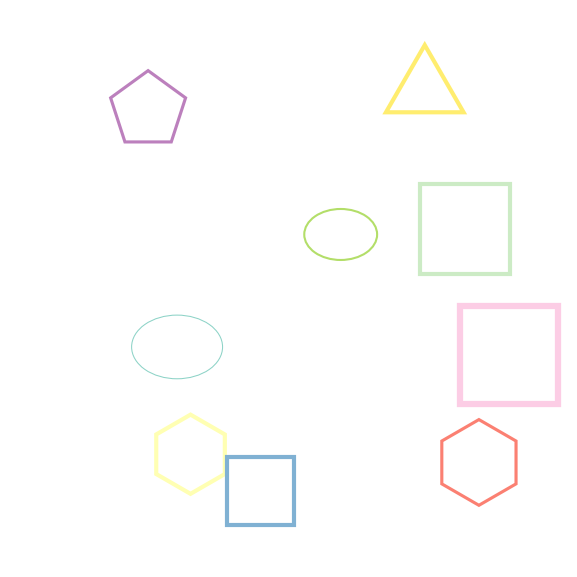[{"shape": "oval", "thickness": 0.5, "radius": 0.39, "center": [0.307, 0.398]}, {"shape": "hexagon", "thickness": 2, "radius": 0.34, "center": [0.33, 0.213]}, {"shape": "hexagon", "thickness": 1.5, "radius": 0.37, "center": [0.829, 0.198]}, {"shape": "square", "thickness": 2, "radius": 0.29, "center": [0.451, 0.149]}, {"shape": "oval", "thickness": 1, "radius": 0.32, "center": [0.59, 0.593]}, {"shape": "square", "thickness": 3, "radius": 0.43, "center": [0.881, 0.384]}, {"shape": "pentagon", "thickness": 1.5, "radius": 0.34, "center": [0.256, 0.809]}, {"shape": "square", "thickness": 2, "radius": 0.39, "center": [0.805, 0.603]}, {"shape": "triangle", "thickness": 2, "radius": 0.39, "center": [0.735, 0.843]}]